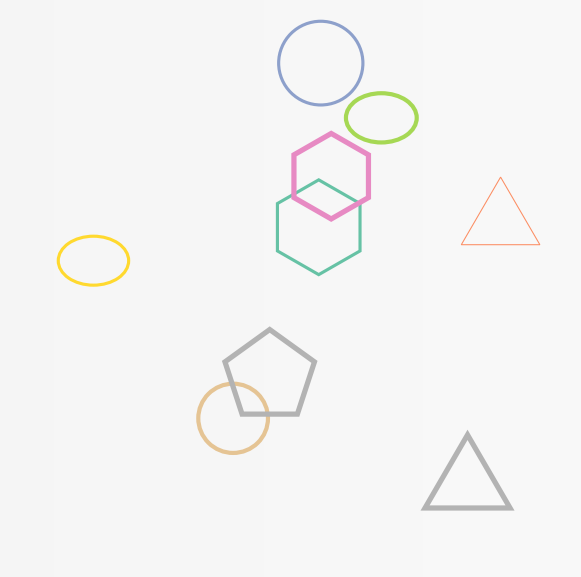[{"shape": "hexagon", "thickness": 1.5, "radius": 0.41, "center": [0.548, 0.606]}, {"shape": "triangle", "thickness": 0.5, "radius": 0.39, "center": [0.861, 0.614]}, {"shape": "circle", "thickness": 1.5, "radius": 0.36, "center": [0.552, 0.89]}, {"shape": "hexagon", "thickness": 2.5, "radius": 0.37, "center": [0.57, 0.694]}, {"shape": "oval", "thickness": 2, "radius": 0.3, "center": [0.656, 0.795]}, {"shape": "oval", "thickness": 1.5, "radius": 0.3, "center": [0.161, 0.548]}, {"shape": "circle", "thickness": 2, "radius": 0.3, "center": [0.401, 0.275]}, {"shape": "triangle", "thickness": 2.5, "radius": 0.42, "center": [0.804, 0.162]}, {"shape": "pentagon", "thickness": 2.5, "radius": 0.4, "center": [0.464, 0.348]}]